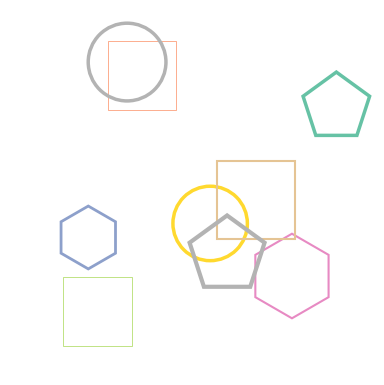[{"shape": "pentagon", "thickness": 2.5, "radius": 0.45, "center": [0.874, 0.722]}, {"shape": "square", "thickness": 0.5, "radius": 0.44, "center": [0.368, 0.804]}, {"shape": "hexagon", "thickness": 2, "radius": 0.41, "center": [0.229, 0.383]}, {"shape": "hexagon", "thickness": 1.5, "radius": 0.55, "center": [0.758, 0.283]}, {"shape": "square", "thickness": 0.5, "radius": 0.45, "center": [0.254, 0.191]}, {"shape": "circle", "thickness": 2.5, "radius": 0.48, "center": [0.546, 0.42]}, {"shape": "square", "thickness": 1.5, "radius": 0.51, "center": [0.664, 0.481]}, {"shape": "circle", "thickness": 2.5, "radius": 0.5, "center": [0.33, 0.839]}, {"shape": "pentagon", "thickness": 3, "radius": 0.51, "center": [0.59, 0.338]}]